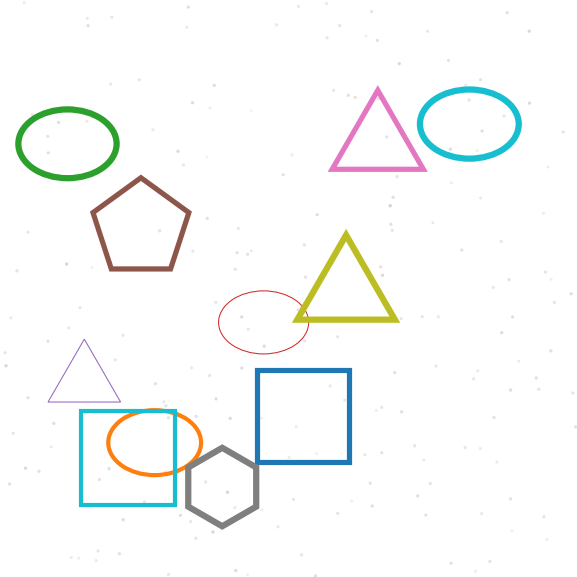[{"shape": "square", "thickness": 2.5, "radius": 0.4, "center": [0.525, 0.278]}, {"shape": "oval", "thickness": 2, "radius": 0.4, "center": [0.268, 0.233]}, {"shape": "oval", "thickness": 3, "radius": 0.43, "center": [0.117, 0.75]}, {"shape": "oval", "thickness": 0.5, "radius": 0.39, "center": [0.456, 0.441]}, {"shape": "triangle", "thickness": 0.5, "radius": 0.36, "center": [0.146, 0.339]}, {"shape": "pentagon", "thickness": 2.5, "radius": 0.44, "center": [0.244, 0.604]}, {"shape": "triangle", "thickness": 2.5, "radius": 0.46, "center": [0.654, 0.752]}, {"shape": "hexagon", "thickness": 3, "radius": 0.34, "center": [0.385, 0.156]}, {"shape": "triangle", "thickness": 3, "radius": 0.49, "center": [0.599, 0.494]}, {"shape": "square", "thickness": 2, "radius": 0.4, "center": [0.222, 0.206]}, {"shape": "oval", "thickness": 3, "radius": 0.43, "center": [0.813, 0.784]}]